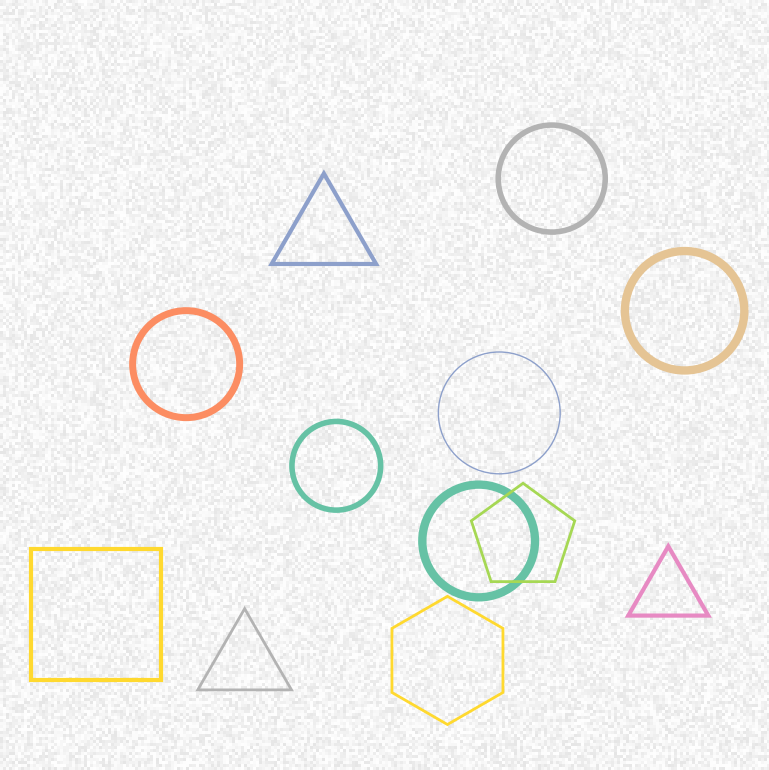[{"shape": "circle", "thickness": 3, "radius": 0.37, "center": [0.622, 0.297]}, {"shape": "circle", "thickness": 2, "radius": 0.29, "center": [0.437, 0.395]}, {"shape": "circle", "thickness": 2.5, "radius": 0.35, "center": [0.242, 0.527]}, {"shape": "circle", "thickness": 0.5, "radius": 0.4, "center": [0.648, 0.464]}, {"shape": "triangle", "thickness": 1.5, "radius": 0.39, "center": [0.421, 0.696]}, {"shape": "triangle", "thickness": 1.5, "radius": 0.3, "center": [0.868, 0.231]}, {"shape": "pentagon", "thickness": 1, "radius": 0.35, "center": [0.679, 0.302]}, {"shape": "square", "thickness": 1.5, "radius": 0.42, "center": [0.124, 0.202]}, {"shape": "hexagon", "thickness": 1, "radius": 0.42, "center": [0.581, 0.142]}, {"shape": "circle", "thickness": 3, "radius": 0.39, "center": [0.889, 0.596]}, {"shape": "triangle", "thickness": 1, "radius": 0.35, "center": [0.318, 0.139]}, {"shape": "circle", "thickness": 2, "radius": 0.35, "center": [0.717, 0.768]}]